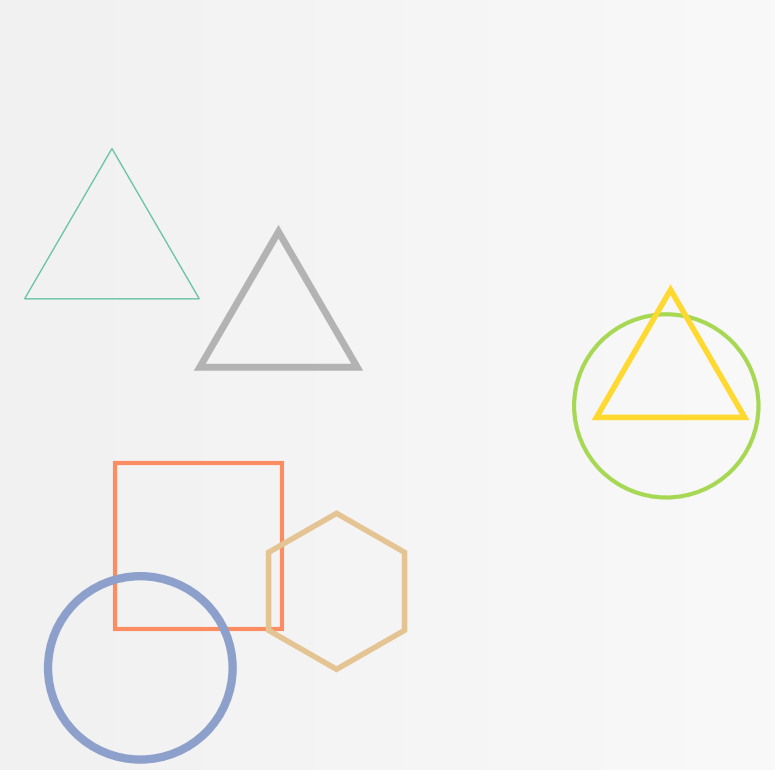[{"shape": "triangle", "thickness": 0.5, "radius": 0.65, "center": [0.144, 0.677]}, {"shape": "square", "thickness": 1.5, "radius": 0.54, "center": [0.256, 0.291]}, {"shape": "circle", "thickness": 3, "radius": 0.6, "center": [0.181, 0.133]}, {"shape": "circle", "thickness": 1.5, "radius": 0.59, "center": [0.86, 0.473]}, {"shape": "triangle", "thickness": 2, "radius": 0.55, "center": [0.865, 0.513]}, {"shape": "hexagon", "thickness": 2, "radius": 0.51, "center": [0.434, 0.232]}, {"shape": "triangle", "thickness": 2.5, "radius": 0.59, "center": [0.359, 0.582]}]